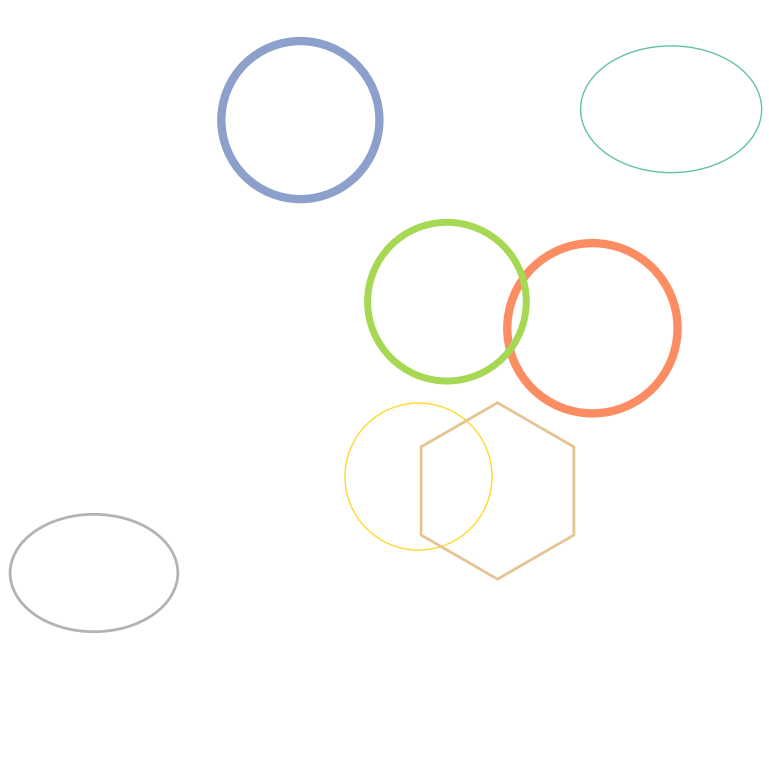[{"shape": "oval", "thickness": 0.5, "radius": 0.59, "center": [0.872, 0.858]}, {"shape": "circle", "thickness": 3, "radius": 0.55, "center": [0.769, 0.574]}, {"shape": "circle", "thickness": 3, "radius": 0.51, "center": [0.39, 0.844]}, {"shape": "circle", "thickness": 2.5, "radius": 0.52, "center": [0.58, 0.608]}, {"shape": "circle", "thickness": 0.5, "radius": 0.48, "center": [0.544, 0.381]}, {"shape": "hexagon", "thickness": 1, "radius": 0.57, "center": [0.646, 0.362]}, {"shape": "oval", "thickness": 1, "radius": 0.54, "center": [0.122, 0.256]}]